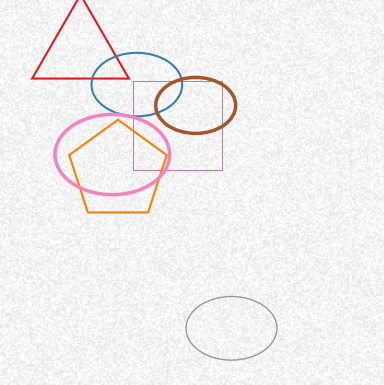[{"shape": "triangle", "thickness": 1.5, "radius": 0.73, "center": [0.209, 0.868]}, {"shape": "oval", "thickness": 1.5, "radius": 0.59, "center": [0.355, 0.78]}, {"shape": "square", "thickness": 0.5, "radius": 0.58, "center": [0.46, 0.673]}, {"shape": "pentagon", "thickness": 1.5, "radius": 0.67, "center": [0.306, 0.556]}, {"shape": "oval", "thickness": 2.5, "radius": 0.52, "center": [0.508, 0.726]}, {"shape": "oval", "thickness": 2.5, "radius": 0.74, "center": [0.292, 0.599]}, {"shape": "oval", "thickness": 1, "radius": 0.59, "center": [0.601, 0.147]}]